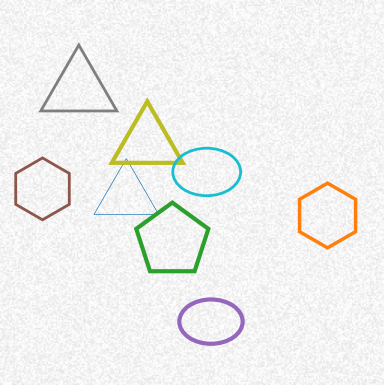[{"shape": "triangle", "thickness": 0.5, "radius": 0.48, "center": [0.328, 0.491]}, {"shape": "hexagon", "thickness": 2.5, "radius": 0.42, "center": [0.851, 0.44]}, {"shape": "pentagon", "thickness": 3, "radius": 0.49, "center": [0.448, 0.375]}, {"shape": "oval", "thickness": 3, "radius": 0.41, "center": [0.548, 0.165]}, {"shape": "hexagon", "thickness": 2, "radius": 0.4, "center": [0.11, 0.509]}, {"shape": "triangle", "thickness": 2, "radius": 0.57, "center": [0.205, 0.769]}, {"shape": "triangle", "thickness": 3, "radius": 0.53, "center": [0.383, 0.63]}, {"shape": "oval", "thickness": 2, "radius": 0.44, "center": [0.537, 0.553]}]